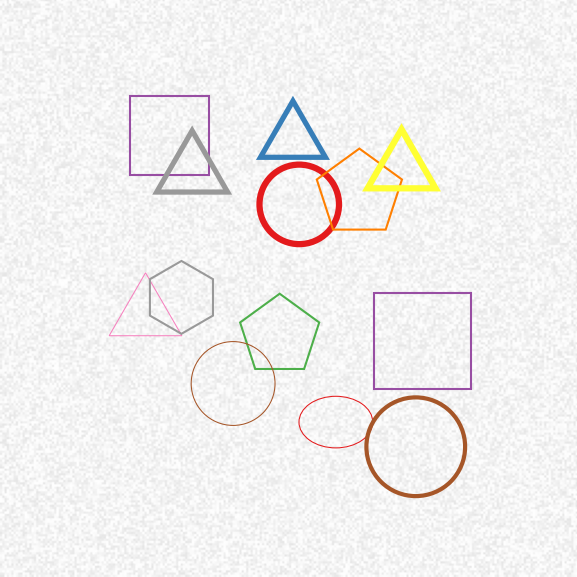[{"shape": "oval", "thickness": 0.5, "radius": 0.32, "center": [0.582, 0.268]}, {"shape": "circle", "thickness": 3, "radius": 0.34, "center": [0.518, 0.645]}, {"shape": "triangle", "thickness": 2.5, "radius": 0.32, "center": [0.507, 0.759]}, {"shape": "pentagon", "thickness": 1, "radius": 0.36, "center": [0.484, 0.418]}, {"shape": "square", "thickness": 1, "radius": 0.34, "center": [0.293, 0.765]}, {"shape": "square", "thickness": 1, "radius": 0.42, "center": [0.732, 0.408]}, {"shape": "pentagon", "thickness": 1, "radius": 0.39, "center": [0.622, 0.664]}, {"shape": "triangle", "thickness": 3, "radius": 0.34, "center": [0.695, 0.707]}, {"shape": "circle", "thickness": 0.5, "radius": 0.36, "center": [0.404, 0.335]}, {"shape": "circle", "thickness": 2, "radius": 0.43, "center": [0.72, 0.226]}, {"shape": "triangle", "thickness": 0.5, "radius": 0.36, "center": [0.252, 0.454]}, {"shape": "hexagon", "thickness": 1, "radius": 0.32, "center": [0.314, 0.484]}, {"shape": "triangle", "thickness": 2.5, "radius": 0.35, "center": [0.333, 0.702]}]